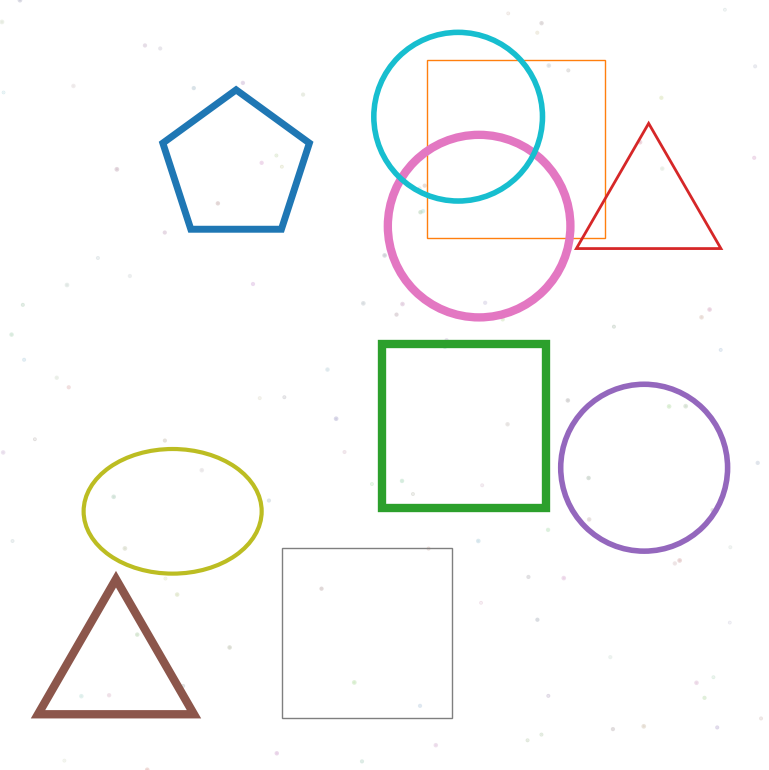[{"shape": "pentagon", "thickness": 2.5, "radius": 0.5, "center": [0.307, 0.783]}, {"shape": "square", "thickness": 0.5, "radius": 0.58, "center": [0.67, 0.806]}, {"shape": "square", "thickness": 3, "radius": 0.53, "center": [0.603, 0.447]}, {"shape": "triangle", "thickness": 1, "radius": 0.54, "center": [0.842, 0.731]}, {"shape": "circle", "thickness": 2, "radius": 0.54, "center": [0.837, 0.393]}, {"shape": "triangle", "thickness": 3, "radius": 0.58, "center": [0.151, 0.131]}, {"shape": "circle", "thickness": 3, "radius": 0.59, "center": [0.622, 0.706]}, {"shape": "square", "thickness": 0.5, "radius": 0.55, "center": [0.476, 0.178]}, {"shape": "oval", "thickness": 1.5, "radius": 0.58, "center": [0.224, 0.336]}, {"shape": "circle", "thickness": 2, "radius": 0.55, "center": [0.595, 0.848]}]